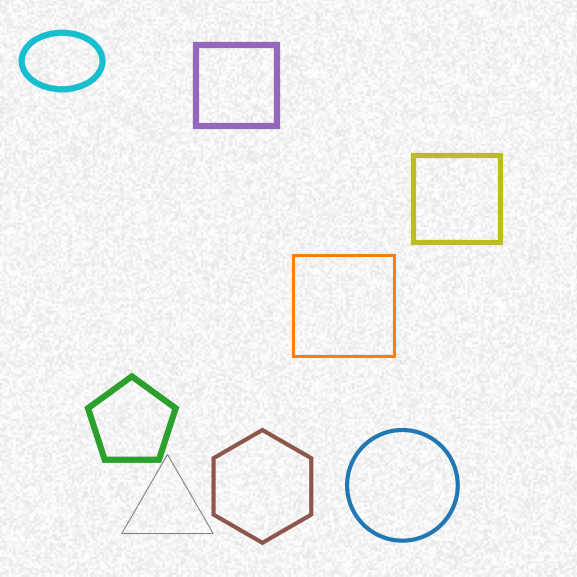[{"shape": "circle", "thickness": 2, "radius": 0.48, "center": [0.697, 0.159]}, {"shape": "square", "thickness": 1.5, "radius": 0.43, "center": [0.595, 0.47]}, {"shape": "pentagon", "thickness": 3, "radius": 0.4, "center": [0.228, 0.268]}, {"shape": "square", "thickness": 3, "radius": 0.35, "center": [0.41, 0.851]}, {"shape": "hexagon", "thickness": 2, "radius": 0.49, "center": [0.454, 0.157]}, {"shape": "triangle", "thickness": 0.5, "radius": 0.46, "center": [0.29, 0.121]}, {"shape": "square", "thickness": 2.5, "radius": 0.37, "center": [0.79, 0.655]}, {"shape": "oval", "thickness": 3, "radius": 0.35, "center": [0.108, 0.893]}]